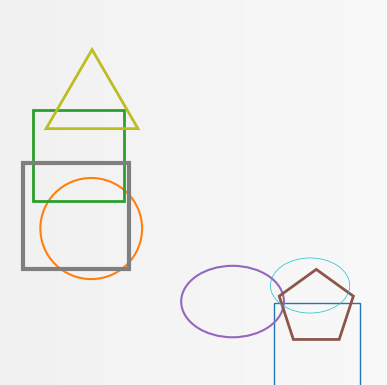[{"shape": "square", "thickness": 1, "radius": 0.56, "center": [0.818, 0.103]}, {"shape": "circle", "thickness": 1.5, "radius": 0.66, "center": [0.235, 0.406]}, {"shape": "square", "thickness": 2, "radius": 0.59, "center": [0.203, 0.596]}, {"shape": "oval", "thickness": 1.5, "radius": 0.66, "center": [0.6, 0.217]}, {"shape": "pentagon", "thickness": 2, "radius": 0.5, "center": [0.816, 0.2]}, {"shape": "square", "thickness": 3, "radius": 0.69, "center": [0.197, 0.439]}, {"shape": "triangle", "thickness": 2, "radius": 0.68, "center": [0.238, 0.734]}, {"shape": "oval", "thickness": 0.5, "radius": 0.51, "center": [0.8, 0.258]}]